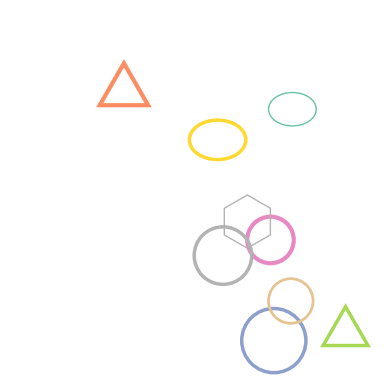[{"shape": "oval", "thickness": 1, "radius": 0.31, "center": [0.759, 0.716]}, {"shape": "triangle", "thickness": 3, "radius": 0.36, "center": [0.322, 0.763]}, {"shape": "circle", "thickness": 2.5, "radius": 0.42, "center": [0.711, 0.115]}, {"shape": "circle", "thickness": 3, "radius": 0.3, "center": [0.703, 0.377]}, {"shape": "triangle", "thickness": 2.5, "radius": 0.34, "center": [0.898, 0.136]}, {"shape": "oval", "thickness": 2.5, "radius": 0.37, "center": [0.565, 0.637]}, {"shape": "circle", "thickness": 2, "radius": 0.29, "center": [0.755, 0.218]}, {"shape": "circle", "thickness": 2.5, "radius": 0.37, "center": [0.579, 0.336]}, {"shape": "hexagon", "thickness": 1, "radius": 0.35, "center": [0.642, 0.424]}]